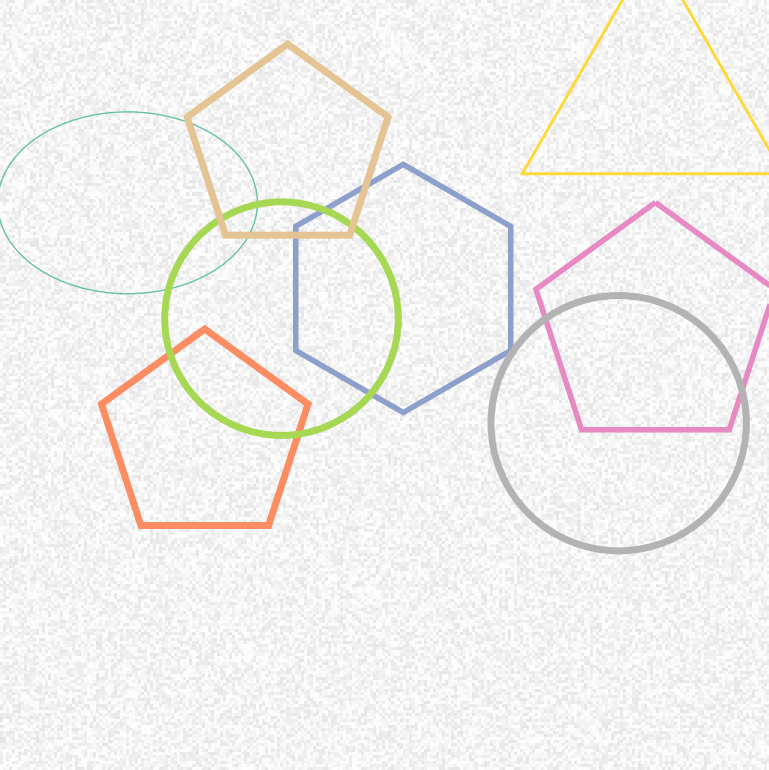[{"shape": "oval", "thickness": 0.5, "radius": 0.84, "center": [0.166, 0.737]}, {"shape": "pentagon", "thickness": 2.5, "radius": 0.71, "center": [0.266, 0.432]}, {"shape": "hexagon", "thickness": 2, "radius": 0.81, "center": [0.524, 0.625]}, {"shape": "pentagon", "thickness": 2, "radius": 0.82, "center": [0.851, 0.574]}, {"shape": "circle", "thickness": 2.5, "radius": 0.76, "center": [0.366, 0.586]}, {"shape": "triangle", "thickness": 1, "radius": 0.98, "center": [0.848, 0.872]}, {"shape": "pentagon", "thickness": 2.5, "radius": 0.69, "center": [0.374, 0.806]}, {"shape": "circle", "thickness": 2.5, "radius": 0.83, "center": [0.803, 0.45]}]